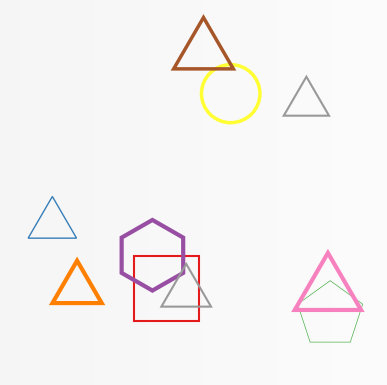[{"shape": "square", "thickness": 1.5, "radius": 0.42, "center": [0.429, 0.25]}, {"shape": "triangle", "thickness": 1, "radius": 0.36, "center": [0.135, 0.417]}, {"shape": "pentagon", "thickness": 0.5, "radius": 0.44, "center": [0.852, 0.183]}, {"shape": "hexagon", "thickness": 3, "radius": 0.46, "center": [0.393, 0.337]}, {"shape": "triangle", "thickness": 3, "radius": 0.37, "center": [0.199, 0.25]}, {"shape": "circle", "thickness": 2.5, "radius": 0.38, "center": [0.595, 0.757]}, {"shape": "triangle", "thickness": 2.5, "radius": 0.44, "center": [0.525, 0.866]}, {"shape": "triangle", "thickness": 3, "radius": 0.49, "center": [0.846, 0.244]}, {"shape": "triangle", "thickness": 1.5, "radius": 0.37, "center": [0.481, 0.241]}, {"shape": "triangle", "thickness": 1.5, "radius": 0.34, "center": [0.791, 0.733]}]